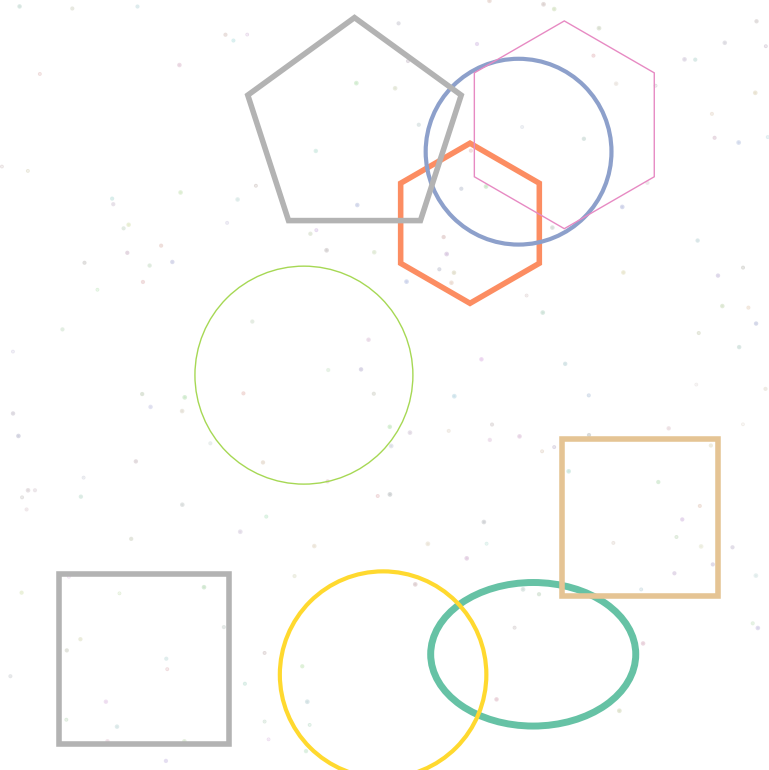[{"shape": "oval", "thickness": 2.5, "radius": 0.67, "center": [0.692, 0.15]}, {"shape": "hexagon", "thickness": 2, "radius": 0.52, "center": [0.61, 0.71]}, {"shape": "circle", "thickness": 1.5, "radius": 0.6, "center": [0.673, 0.803]}, {"shape": "hexagon", "thickness": 0.5, "radius": 0.67, "center": [0.733, 0.838]}, {"shape": "circle", "thickness": 0.5, "radius": 0.71, "center": [0.395, 0.513]}, {"shape": "circle", "thickness": 1.5, "radius": 0.67, "center": [0.498, 0.124]}, {"shape": "square", "thickness": 2, "radius": 0.51, "center": [0.831, 0.328]}, {"shape": "square", "thickness": 2, "radius": 0.55, "center": [0.187, 0.144]}, {"shape": "pentagon", "thickness": 2, "radius": 0.73, "center": [0.46, 0.831]}]